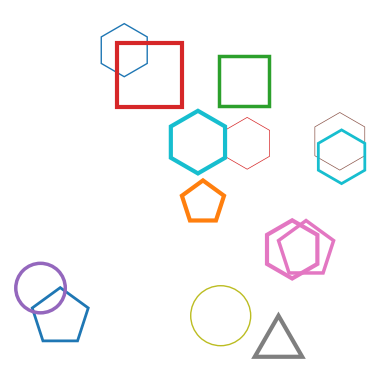[{"shape": "pentagon", "thickness": 2, "radius": 0.38, "center": [0.156, 0.176]}, {"shape": "hexagon", "thickness": 1, "radius": 0.34, "center": [0.323, 0.87]}, {"shape": "pentagon", "thickness": 3, "radius": 0.29, "center": [0.527, 0.474]}, {"shape": "square", "thickness": 2.5, "radius": 0.32, "center": [0.634, 0.789]}, {"shape": "square", "thickness": 3, "radius": 0.42, "center": [0.389, 0.805]}, {"shape": "hexagon", "thickness": 0.5, "radius": 0.34, "center": [0.642, 0.628]}, {"shape": "circle", "thickness": 2.5, "radius": 0.32, "center": [0.105, 0.252]}, {"shape": "hexagon", "thickness": 0.5, "radius": 0.37, "center": [0.883, 0.633]}, {"shape": "pentagon", "thickness": 2.5, "radius": 0.38, "center": [0.795, 0.352]}, {"shape": "hexagon", "thickness": 3, "radius": 0.38, "center": [0.759, 0.352]}, {"shape": "triangle", "thickness": 3, "radius": 0.36, "center": [0.723, 0.109]}, {"shape": "circle", "thickness": 1, "radius": 0.39, "center": [0.573, 0.18]}, {"shape": "hexagon", "thickness": 3, "radius": 0.41, "center": [0.514, 0.631]}, {"shape": "hexagon", "thickness": 2, "radius": 0.35, "center": [0.887, 0.593]}]